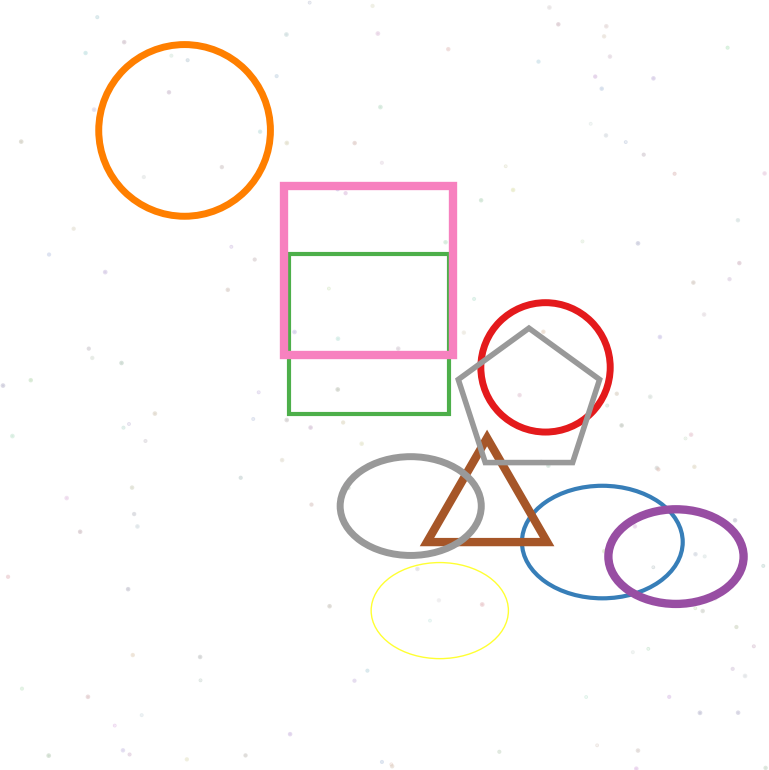[{"shape": "circle", "thickness": 2.5, "radius": 0.42, "center": [0.708, 0.523]}, {"shape": "oval", "thickness": 1.5, "radius": 0.52, "center": [0.782, 0.296]}, {"shape": "square", "thickness": 1.5, "radius": 0.52, "center": [0.479, 0.566]}, {"shape": "oval", "thickness": 3, "radius": 0.44, "center": [0.878, 0.277]}, {"shape": "circle", "thickness": 2.5, "radius": 0.56, "center": [0.24, 0.831]}, {"shape": "oval", "thickness": 0.5, "radius": 0.45, "center": [0.571, 0.207]}, {"shape": "triangle", "thickness": 3, "radius": 0.45, "center": [0.633, 0.341]}, {"shape": "square", "thickness": 3, "radius": 0.55, "center": [0.479, 0.649]}, {"shape": "pentagon", "thickness": 2, "radius": 0.48, "center": [0.687, 0.477]}, {"shape": "oval", "thickness": 2.5, "radius": 0.46, "center": [0.533, 0.343]}]